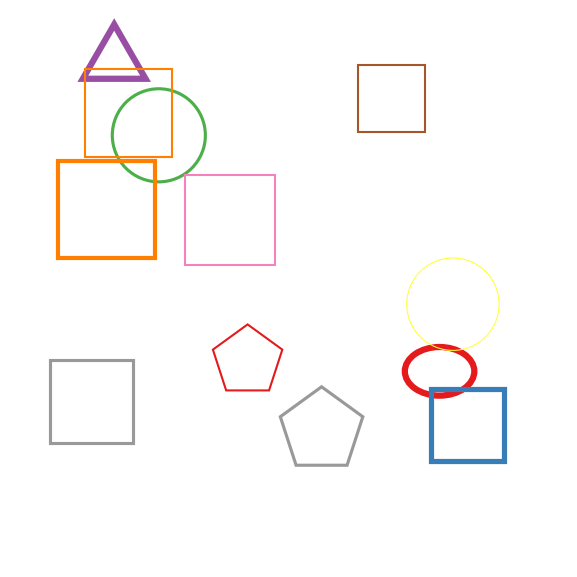[{"shape": "pentagon", "thickness": 1, "radius": 0.32, "center": [0.429, 0.374]}, {"shape": "oval", "thickness": 3, "radius": 0.3, "center": [0.761, 0.356]}, {"shape": "square", "thickness": 2.5, "radius": 0.31, "center": [0.809, 0.263]}, {"shape": "circle", "thickness": 1.5, "radius": 0.4, "center": [0.275, 0.765]}, {"shape": "triangle", "thickness": 3, "radius": 0.31, "center": [0.198, 0.894]}, {"shape": "square", "thickness": 2, "radius": 0.42, "center": [0.184, 0.637]}, {"shape": "square", "thickness": 1, "radius": 0.38, "center": [0.222, 0.803]}, {"shape": "circle", "thickness": 0.5, "radius": 0.4, "center": [0.784, 0.472]}, {"shape": "square", "thickness": 1, "radius": 0.29, "center": [0.678, 0.828]}, {"shape": "square", "thickness": 1, "radius": 0.39, "center": [0.398, 0.618]}, {"shape": "square", "thickness": 1.5, "radius": 0.36, "center": [0.159, 0.303]}, {"shape": "pentagon", "thickness": 1.5, "radius": 0.38, "center": [0.557, 0.254]}]